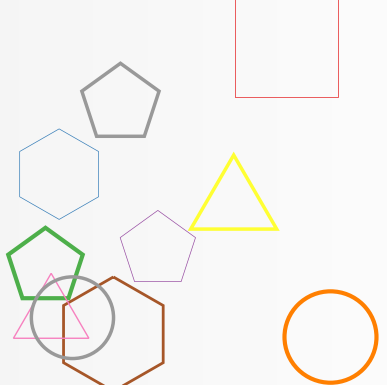[{"shape": "square", "thickness": 0.5, "radius": 0.66, "center": [0.739, 0.882]}, {"shape": "hexagon", "thickness": 0.5, "radius": 0.59, "center": [0.153, 0.548]}, {"shape": "pentagon", "thickness": 3, "radius": 0.51, "center": [0.117, 0.307]}, {"shape": "pentagon", "thickness": 0.5, "radius": 0.51, "center": [0.407, 0.351]}, {"shape": "circle", "thickness": 3, "radius": 0.59, "center": [0.853, 0.125]}, {"shape": "triangle", "thickness": 2.5, "radius": 0.64, "center": [0.603, 0.469]}, {"shape": "hexagon", "thickness": 2, "radius": 0.74, "center": [0.293, 0.132]}, {"shape": "triangle", "thickness": 1, "radius": 0.56, "center": [0.132, 0.178]}, {"shape": "pentagon", "thickness": 2.5, "radius": 0.52, "center": [0.311, 0.731]}, {"shape": "circle", "thickness": 2.5, "radius": 0.53, "center": [0.187, 0.175]}]